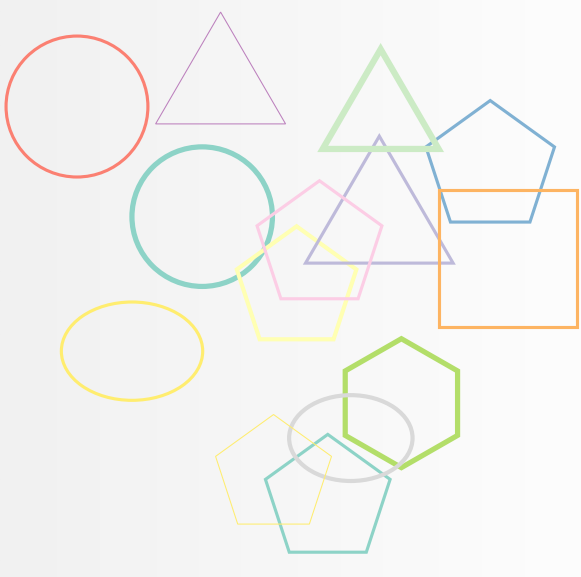[{"shape": "circle", "thickness": 2.5, "radius": 0.6, "center": [0.348, 0.624]}, {"shape": "pentagon", "thickness": 1.5, "radius": 0.56, "center": [0.564, 0.134]}, {"shape": "pentagon", "thickness": 2, "radius": 0.54, "center": [0.51, 0.499]}, {"shape": "triangle", "thickness": 1.5, "radius": 0.73, "center": [0.653, 0.617]}, {"shape": "circle", "thickness": 1.5, "radius": 0.61, "center": [0.132, 0.815]}, {"shape": "pentagon", "thickness": 1.5, "radius": 0.58, "center": [0.843, 0.709]}, {"shape": "square", "thickness": 1.5, "radius": 0.59, "center": [0.874, 0.552]}, {"shape": "hexagon", "thickness": 2.5, "radius": 0.56, "center": [0.691, 0.301]}, {"shape": "pentagon", "thickness": 1.5, "radius": 0.56, "center": [0.55, 0.573]}, {"shape": "oval", "thickness": 2, "radius": 0.53, "center": [0.604, 0.241]}, {"shape": "triangle", "thickness": 0.5, "radius": 0.65, "center": [0.38, 0.849]}, {"shape": "triangle", "thickness": 3, "radius": 0.58, "center": [0.655, 0.799]}, {"shape": "oval", "thickness": 1.5, "radius": 0.61, "center": [0.227, 0.391]}, {"shape": "pentagon", "thickness": 0.5, "radius": 0.52, "center": [0.471, 0.176]}]